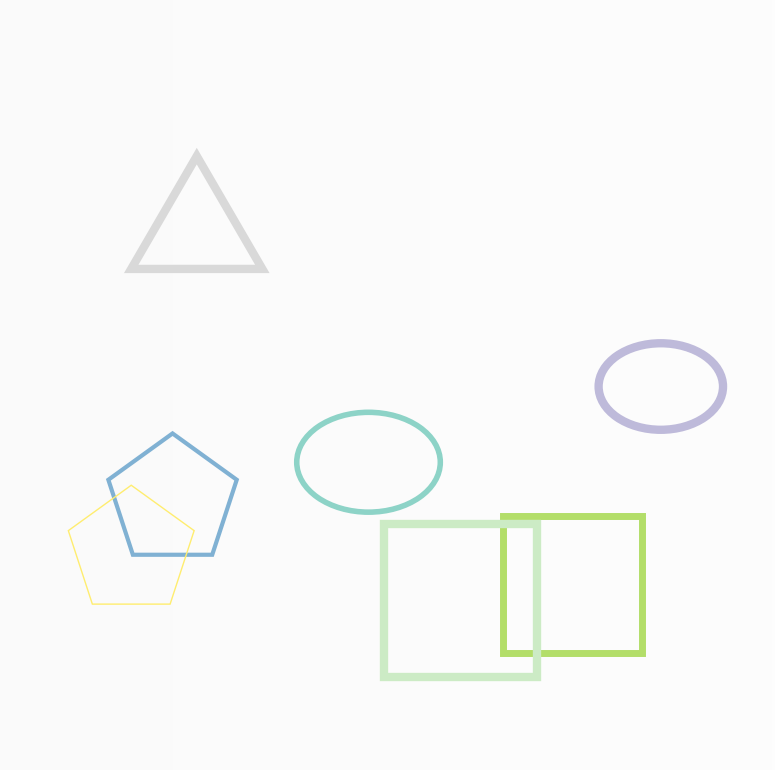[{"shape": "oval", "thickness": 2, "radius": 0.46, "center": [0.476, 0.4]}, {"shape": "oval", "thickness": 3, "radius": 0.4, "center": [0.853, 0.498]}, {"shape": "pentagon", "thickness": 1.5, "radius": 0.44, "center": [0.223, 0.35]}, {"shape": "square", "thickness": 2.5, "radius": 0.45, "center": [0.739, 0.241]}, {"shape": "triangle", "thickness": 3, "radius": 0.49, "center": [0.254, 0.7]}, {"shape": "square", "thickness": 3, "radius": 0.49, "center": [0.594, 0.22]}, {"shape": "pentagon", "thickness": 0.5, "radius": 0.43, "center": [0.169, 0.284]}]